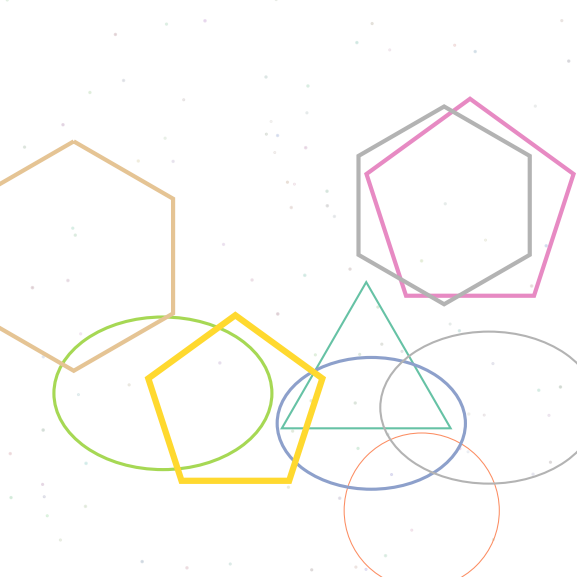[{"shape": "triangle", "thickness": 1, "radius": 0.84, "center": [0.634, 0.342]}, {"shape": "circle", "thickness": 0.5, "radius": 0.67, "center": [0.73, 0.115]}, {"shape": "oval", "thickness": 1.5, "radius": 0.81, "center": [0.643, 0.266]}, {"shape": "pentagon", "thickness": 2, "radius": 0.94, "center": [0.814, 0.64]}, {"shape": "oval", "thickness": 1.5, "radius": 0.94, "center": [0.282, 0.318]}, {"shape": "pentagon", "thickness": 3, "radius": 0.79, "center": [0.408, 0.295]}, {"shape": "hexagon", "thickness": 2, "radius": 0.99, "center": [0.128, 0.556]}, {"shape": "oval", "thickness": 1, "radius": 0.94, "center": [0.847, 0.293]}, {"shape": "hexagon", "thickness": 2, "radius": 0.86, "center": [0.769, 0.644]}]